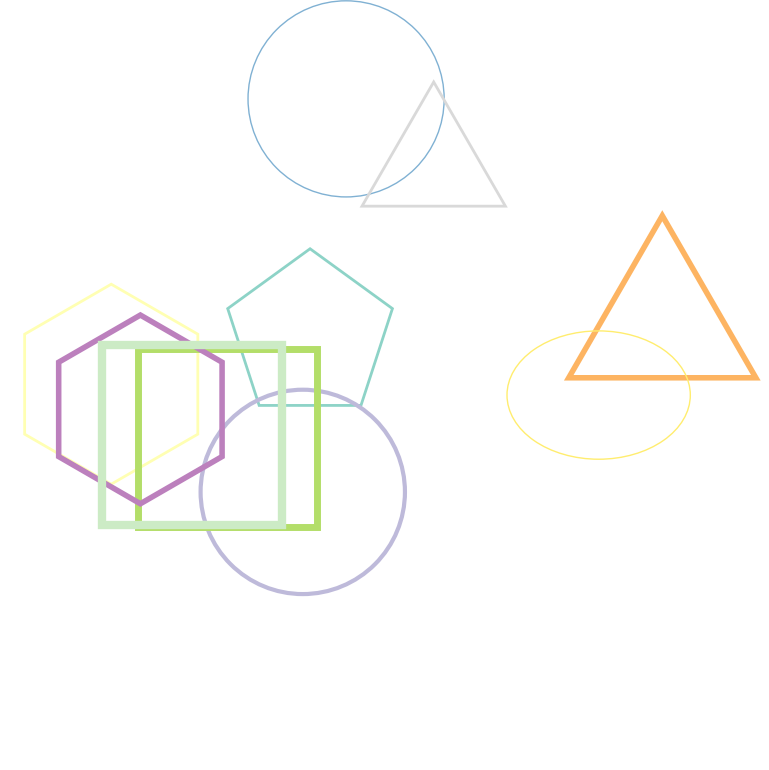[{"shape": "pentagon", "thickness": 1, "radius": 0.56, "center": [0.403, 0.564]}, {"shape": "hexagon", "thickness": 1, "radius": 0.65, "center": [0.144, 0.501]}, {"shape": "circle", "thickness": 1.5, "radius": 0.66, "center": [0.393, 0.361]}, {"shape": "circle", "thickness": 0.5, "radius": 0.64, "center": [0.449, 0.872]}, {"shape": "triangle", "thickness": 2, "radius": 0.7, "center": [0.86, 0.58]}, {"shape": "square", "thickness": 2.5, "radius": 0.58, "center": [0.295, 0.431]}, {"shape": "triangle", "thickness": 1, "radius": 0.54, "center": [0.563, 0.786]}, {"shape": "hexagon", "thickness": 2, "radius": 0.61, "center": [0.182, 0.468]}, {"shape": "square", "thickness": 3, "radius": 0.58, "center": [0.249, 0.435]}, {"shape": "oval", "thickness": 0.5, "radius": 0.6, "center": [0.777, 0.487]}]